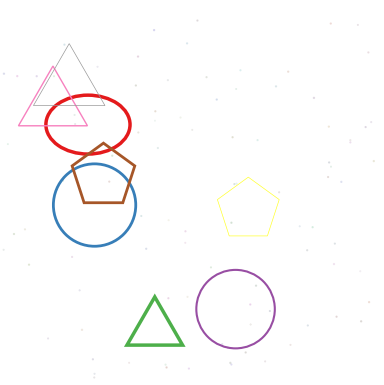[{"shape": "oval", "thickness": 2.5, "radius": 0.55, "center": [0.228, 0.676]}, {"shape": "circle", "thickness": 2, "radius": 0.54, "center": [0.246, 0.467]}, {"shape": "triangle", "thickness": 2.5, "radius": 0.42, "center": [0.402, 0.145]}, {"shape": "circle", "thickness": 1.5, "radius": 0.51, "center": [0.612, 0.197]}, {"shape": "pentagon", "thickness": 0.5, "radius": 0.42, "center": [0.645, 0.456]}, {"shape": "pentagon", "thickness": 2, "radius": 0.43, "center": [0.269, 0.543]}, {"shape": "triangle", "thickness": 1, "radius": 0.52, "center": [0.138, 0.725]}, {"shape": "triangle", "thickness": 0.5, "radius": 0.54, "center": [0.18, 0.779]}]